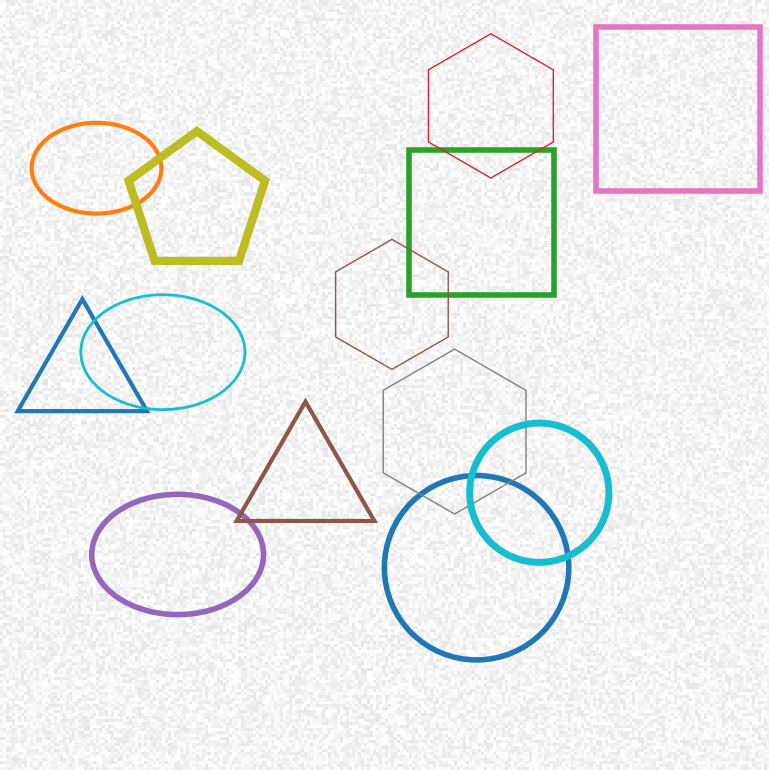[{"shape": "circle", "thickness": 2, "radius": 0.6, "center": [0.619, 0.263]}, {"shape": "triangle", "thickness": 1.5, "radius": 0.49, "center": [0.107, 0.515]}, {"shape": "oval", "thickness": 1.5, "radius": 0.42, "center": [0.125, 0.782]}, {"shape": "square", "thickness": 2, "radius": 0.47, "center": [0.625, 0.711]}, {"shape": "hexagon", "thickness": 0.5, "radius": 0.47, "center": [0.638, 0.862]}, {"shape": "oval", "thickness": 2, "radius": 0.56, "center": [0.231, 0.28]}, {"shape": "hexagon", "thickness": 0.5, "radius": 0.42, "center": [0.509, 0.605]}, {"shape": "triangle", "thickness": 1.5, "radius": 0.52, "center": [0.397, 0.375]}, {"shape": "square", "thickness": 2, "radius": 0.53, "center": [0.881, 0.858]}, {"shape": "hexagon", "thickness": 0.5, "radius": 0.54, "center": [0.59, 0.439]}, {"shape": "pentagon", "thickness": 3, "radius": 0.47, "center": [0.256, 0.737]}, {"shape": "oval", "thickness": 1, "radius": 0.53, "center": [0.212, 0.543]}, {"shape": "circle", "thickness": 2.5, "radius": 0.45, "center": [0.7, 0.36]}]